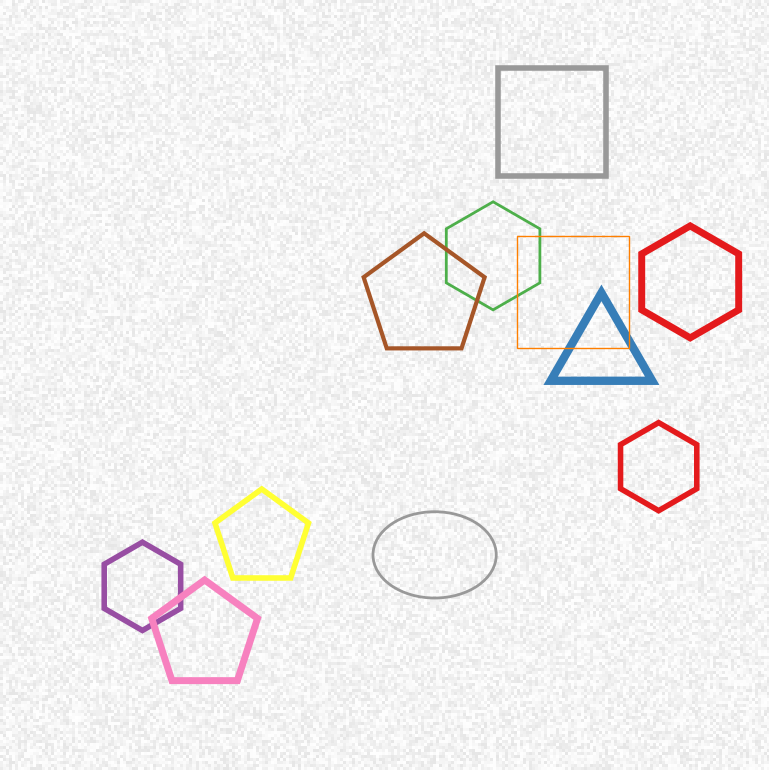[{"shape": "hexagon", "thickness": 2.5, "radius": 0.36, "center": [0.896, 0.634]}, {"shape": "hexagon", "thickness": 2, "radius": 0.29, "center": [0.855, 0.394]}, {"shape": "triangle", "thickness": 3, "radius": 0.38, "center": [0.781, 0.544]}, {"shape": "hexagon", "thickness": 1, "radius": 0.35, "center": [0.64, 0.668]}, {"shape": "hexagon", "thickness": 2, "radius": 0.29, "center": [0.185, 0.239]}, {"shape": "square", "thickness": 0.5, "radius": 0.36, "center": [0.744, 0.62]}, {"shape": "pentagon", "thickness": 2, "radius": 0.32, "center": [0.34, 0.301]}, {"shape": "pentagon", "thickness": 1.5, "radius": 0.41, "center": [0.551, 0.614]}, {"shape": "pentagon", "thickness": 2.5, "radius": 0.36, "center": [0.266, 0.175]}, {"shape": "oval", "thickness": 1, "radius": 0.4, "center": [0.564, 0.279]}, {"shape": "square", "thickness": 2, "radius": 0.35, "center": [0.716, 0.841]}]